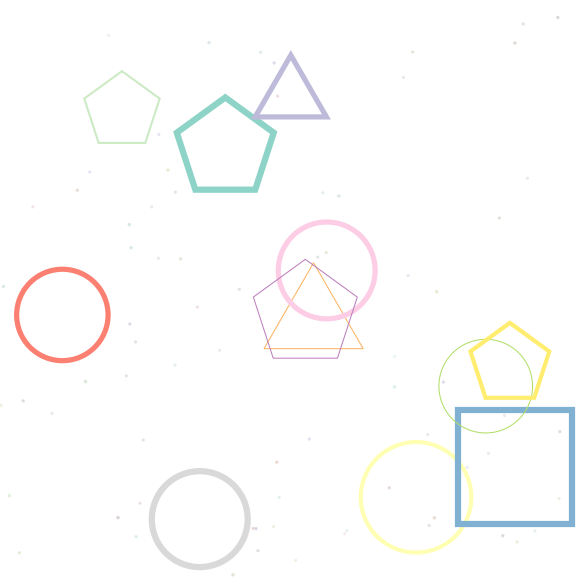[{"shape": "pentagon", "thickness": 3, "radius": 0.44, "center": [0.39, 0.742]}, {"shape": "circle", "thickness": 2, "radius": 0.48, "center": [0.72, 0.138]}, {"shape": "triangle", "thickness": 2.5, "radius": 0.36, "center": [0.504, 0.832]}, {"shape": "circle", "thickness": 2.5, "radius": 0.4, "center": [0.108, 0.454]}, {"shape": "square", "thickness": 3, "radius": 0.5, "center": [0.891, 0.191]}, {"shape": "triangle", "thickness": 0.5, "radius": 0.5, "center": [0.543, 0.445]}, {"shape": "circle", "thickness": 0.5, "radius": 0.41, "center": [0.841, 0.331]}, {"shape": "circle", "thickness": 2.5, "radius": 0.42, "center": [0.566, 0.531]}, {"shape": "circle", "thickness": 3, "radius": 0.42, "center": [0.346, 0.1]}, {"shape": "pentagon", "thickness": 0.5, "radius": 0.47, "center": [0.529, 0.455]}, {"shape": "pentagon", "thickness": 1, "radius": 0.34, "center": [0.211, 0.807]}, {"shape": "pentagon", "thickness": 2, "radius": 0.36, "center": [0.883, 0.368]}]